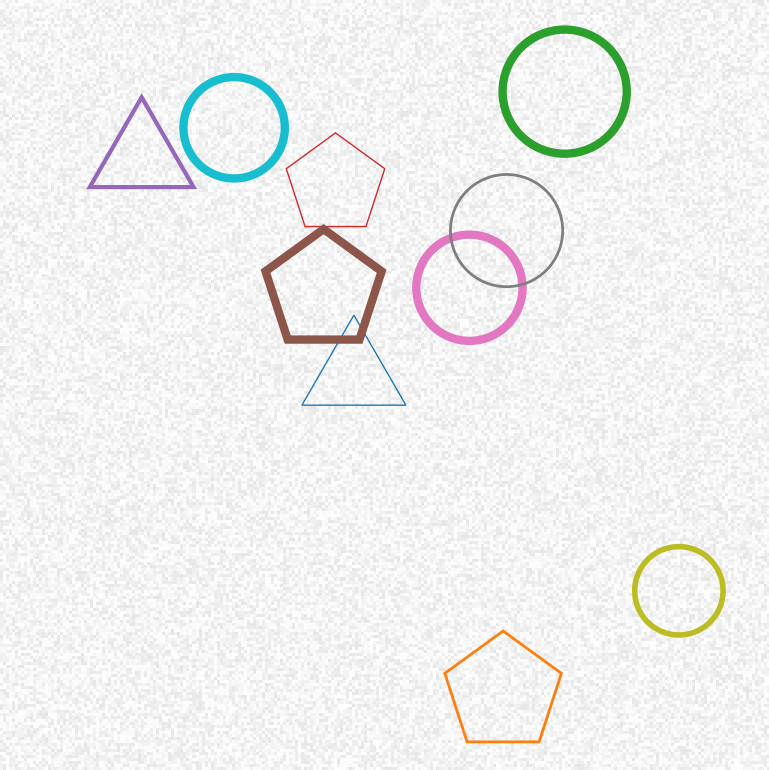[{"shape": "triangle", "thickness": 0.5, "radius": 0.39, "center": [0.46, 0.513]}, {"shape": "pentagon", "thickness": 1, "radius": 0.4, "center": [0.653, 0.101]}, {"shape": "circle", "thickness": 3, "radius": 0.4, "center": [0.733, 0.881]}, {"shape": "pentagon", "thickness": 0.5, "radius": 0.34, "center": [0.436, 0.76]}, {"shape": "triangle", "thickness": 1.5, "radius": 0.39, "center": [0.184, 0.796]}, {"shape": "pentagon", "thickness": 3, "radius": 0.4, "center": [0.42, 0.623]}, {"shape": "circle", "thickness": 3, "radius": 0.35, "center": [0.61, 0.626]}, {"shape": "circle", "thickness": 1, "radius": 0.36, "center": [0.658, 0.701]}, {"shape": "circle", "thickness": 2, "radius": 0.29, "center": [0.882, 0.233]}, {"shape": "circle", "thickness": 3, "radius": 0.33, "center": [0.304, 0.834]}]